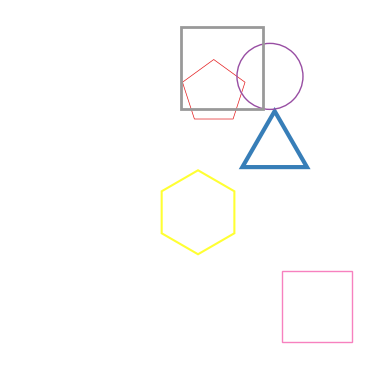[{"shape": "pentagon", "thickness": 0.5, "radius": 0.43, "center": [0.555, 0.76]}, {"shape": "triangle", "thickness": 3, "radius": 0.48, "center": [0.713, 0.614]}, {"shape": "circle", "thickness": 1, "radius": 0.43, "center": [0.701, 0.802]}, {"shape": "hexagon", "thickness": 1.5, "radius": 0.55, "center": [0.514, 0.449]}, {"shape": "square", "thickness": 1, "radius": 0.46, "center": [0.823, 0.204]}, {"shape": "square", "thickness": 2, "radius": 0.54, "center": [0.576, 0.823]}]